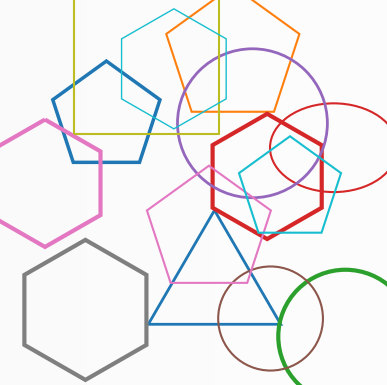[{"shape": "triangle", "thickness": 2, "radius": 0.99, "center": [0.554, 0.256]}, {"shape": "pentagon", "thickness": 2.5, "radius": 0.73, "center": [0.275, 0.696]}, {"shape": "pentagon", "thickness": 1.5, "radius": 0.9, "center": [0.601, 0.856]}, {"shape": "circle", "thickness": 3, "radius": 0.87, "center": [0.891, 0.126]}, {"shape": "oval", "thickness": 1.5, "radius": 0.82, "center": [0.861, 0.616]}, {"shape": "hexagon", "thickness": 3, "radius": 0.81, "center": [0.689, 0.542]}, {"shape": "circle", "thickness": 2, "radius": 0.97, "center": [0.651, 0.68]}, {"shape": "circle", "thickness": 1.5, "radius": 0.68, "center": [0.698, 0.173]}, {"shape": "hexagon", "thickness": 3, "radius": 0.83, "center": [0.116, 0.524]}, {"shape": "pentagon", "thickness": 1.5, "radius": 0.84, "center": [0.539, 0.401]}, {"shape": "hexagon", "thickness": 3, "radius": 0.91, "center": [0.22, 0.195]}, {"shape": "square", "thickness": 1.5, "radius": 0.93, "center": [0.379, 0.839]}, {"shape": "pentagon", "thickness": 1.5, "radius": 0.69, "center": [0.748, 0.508]}, {"shape": "hexagon", "thickness": 1, "radius": 0.78, "center": [0.449, 0.821]}]